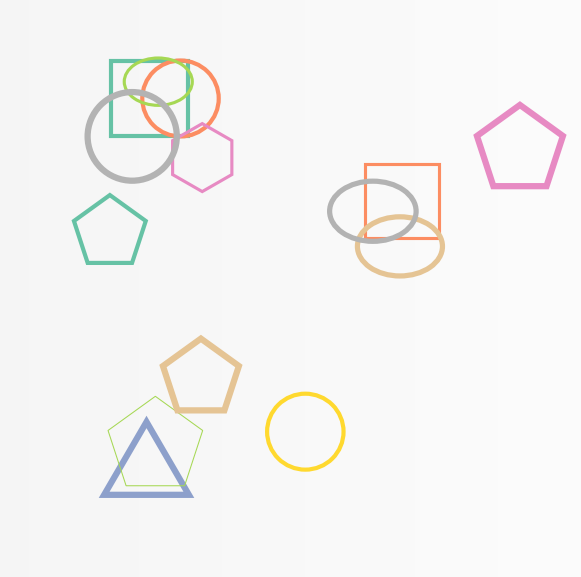[{"shape": "square", "thickness": 2, "radius": 0.33, "center": [0.257, 0.829]}, {"shape": "pentagon", "thickness": 2, "radius": 0.32, "center": [0.189, 0.596]}, {"shape": "square", "thickness": 1.5, "radius": 0.32, "center": [0.691, 0.65]}, {"shape": "circle", "thickness": 2, "radius": 0.33, "center": [0.311, 0.829]}, {"shape": "triangle", "thickness": 3, "radius": 0.42, "center": [0.252, 0.184]}, {"shape": "hexagon", "thickness": 1.5, "radius": 0.29, "center": [0.348, 0.726]}, {"shape": "pentagon", "thickness": 3, "radius": 0.39, "center": [0.895, 0.74]}, {"shape": "pentagon", "thickness": 0.5, "radius": 0.43, "center": [0.267, 0.227]}, {"shape": "oval", "thickness": 1.5, "radius": 0.29, "center": [0.272, 0.858]}, {"shape": "circle", "thickness": 2, "radius": 0.33, "center": [0.525, 0.252]}, {"shape": "oval", "thickness": 2.5, "radius": 0.37, "center": [0.688, 0.573]}, {"shape": "pentagon", "thickness": 3, "radius": 0.34, "center": [0.346, 0.344]}, {"shape": "circle", "thickness": 3, "radius": 0.38, "center": [0.227, 0.763]}, {"shape": "oval", "thickness": 2.5, "radius": 0.37, "center": [0.642, 0.633]}]